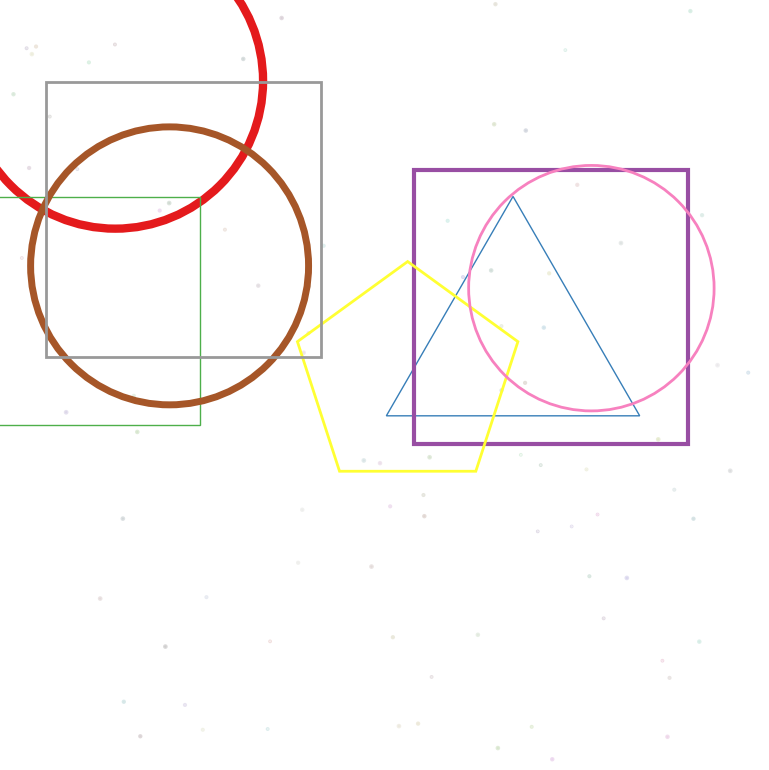[{"shape": "circle", "thickness": 3, "radius": 0.96, "center": [0.15, 0.895]}, {"shape": "triangle", "thickness": 0.5, "radius": 0.95, "center": [0.666, 0.555]}, {"shape": "square", "thickness": 0.5, "radius": 0.74, "center": [0.111, 0.596]}, {"shape": "square", "thickness": 1.5, "radius": 0.89, "center": [0.716, 0.601]}, {"shape": "pentagon", "thickness": 1, "radius": 0.75, "center": [0.529, 0.51]}, {"shape": "circle", "thickness": 2.5, "radius": 0.9, "center": [0.22, 0.655]}, {"shape": "circle", "thickness": 1, "radius": 0.8, "center": [0.768, 0.626]}, {"shape": "square", "thickness": 1, "radius": 0.89, "center": [0.238, 0.715]}]